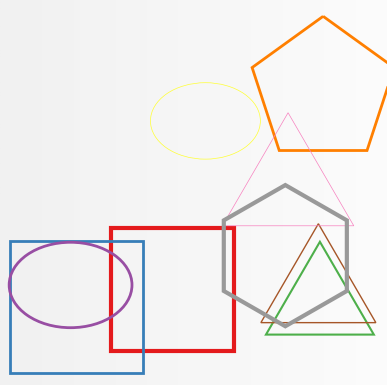[{"shape": "square", "thickness": 3, "radius": 0.79, "center": [0.446, 0.248]}, {"shape": "square", "thickness": 2, "radius": 0.86, "center": [0.198, 0.202]}, {"shape": "triangle", "thickness": 1.5, "radius": 0.8, "center": [0.826, 0.211]}, {"shape": "oval", "thickness": 2, "radius": 0.79, "center": [0.182, 0.26]}, {"shape": "pentagon", "thickness": 2, "radius": 0.96, "center": [0.834, 0.765]}, {"shape": "oval", "thickness": 0.5, "radius": 0.71, "center": [0.53, 0.686]}, {"shape": "triangle", "thickness": 1, "radius": 0.86, "center": [0.822, 0.248]}, {"shape": "triangle", "thickness": 0.5, "radius": 0.98, "center": [0.743, 0.511]}, {"shape": "hexagon", "thickness": 3, "radius": 0.92, "center": [0.736, 0.336]}]